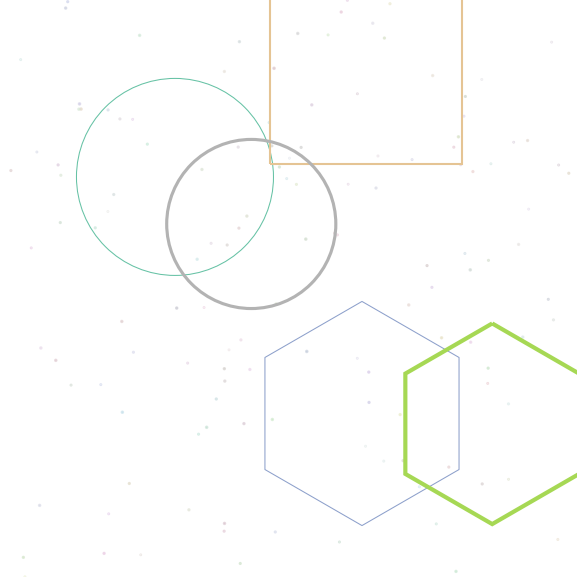[{"shape": "circle", "thickness": 0.5, "radius": 0.85, "center": [0.303, 0.693]}, {"shape": "hexagon", "thickness": 0.5, "radius": 0.97, "center": [0.627, 0.283]}, {"shape": "hexagon", "thickness": 2, "radius": 0.87, "center": [0.852, 0.265]}, {"shape": "square", "thickness": 1, "radius": 0.83, "center": [0.634, 0.881]}, {"shape": "circle", "thickness": 1.5, "radius": 0.73, "center": [0.435, 0.611]}]